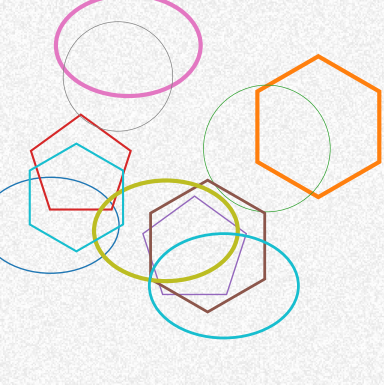[{"shape": "oval", "thickness": 1, "radius": 0.89, "center": [0.131, 0.415]}, {"shape": "hexagon", "thickness": 3, "radius": 0.91, "center": [0.827, 0.671]}, {"shape": "circle", "thickness": 0.5, "radius": 0.82, "center": [0.693, 0.614]}, {"shape": "pentagon", "thickness": 1.5, "radius": 0.68, "center": [0.21, 0.566]}, {"shape": "pentagon", "thickness": 1, "radius": 0.71, "center": [0.505, 0.349]}, {"shape": "hexagon", "thickness": 2, "radius": 0.86, "center": [0.539, 0.361]}, {"shape": "oval", "thickness": 3, "radius": 0.94, "center": [0.333, 0.882]}, {"shape": "circle", "thickness": 0.5, "radius": 0.71, "center": [0.306, 0.801]}, {"shape": "oval", "thickness": 3, "radius": 0.93, "center": [0.431, 0.4]}, {"shape": "hexagon", "thickness": 1.5, "radius": 0.7, "center": [0.198, 0.487]}, {"shape": "oval", "thickness": 2, "radius": 0.97, "center": [0.581, 0.258]}]